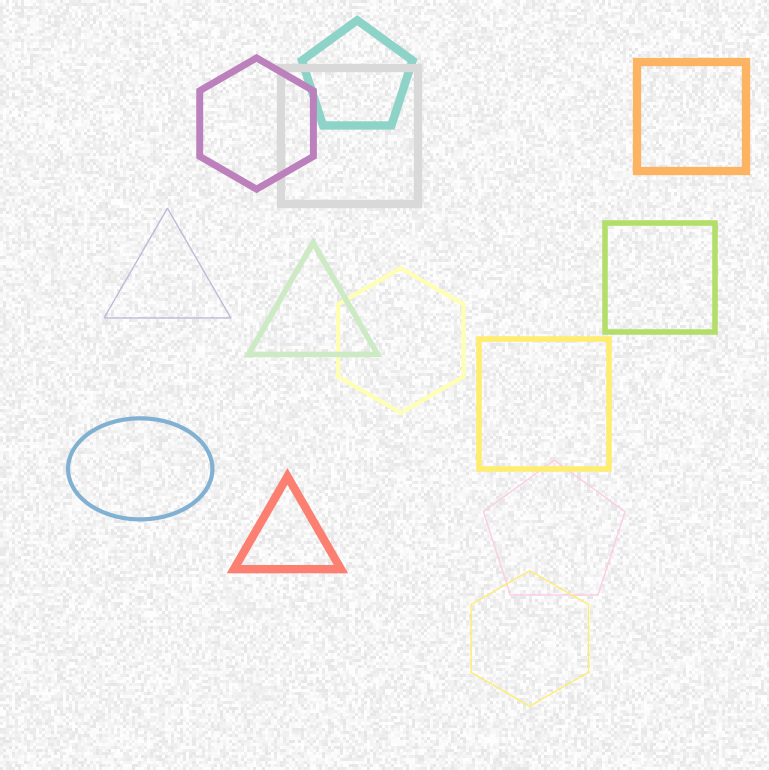[{"shape": "pentagon", "thickness": 3, "radius": 0.38, "center": [0.464, 0.898]}, {"shape": "hexagon", "thickness": 1.5, "radius": 0.47, "center": [0.521, 0.558]}, {"shape": "triangle", "thickness": 0.5, "radius": 0.48, "center": [0.217, 0.635]}, {"shape": "triangle", "thickness": 3, "radius": 0.4, "center": [0.373, 0.301]}, {"shape": "oval", "thickness": 1.5, "radius": 0.47, "center": [0.182, 0.391]}, {"shape": "square", "thickness": 3, "radius": 0.35, "center": [0.898, 0.849]}, {"shape": "square", "thickness": 2, "radius": 0.36, "center": [0.857, 0.639]}, {"shape": "pentagon", "thickness": 0.5, "radius": 0.48, "center": [0.72, 0.306]}, {"shape": "square", "thickness": 3, "radius": 0.44, "center": [0.454, 0.823]}, {"shape": "hexagon", "thickness": 2.5, "radius": 0.43, "center": [0.333, 0.84]}, {"shape": "triangle", "thickness": 2, "radius": 0.48, "center": [0.407, 0.588]}, {"shape": "square", "thickness": 2, "radius": 0.42, "center": [0.706, 0.475]}, {"shape": "hexagon", "thickness": 0.5, "radius": 0.44, "center": [0.688, 0.171]}]